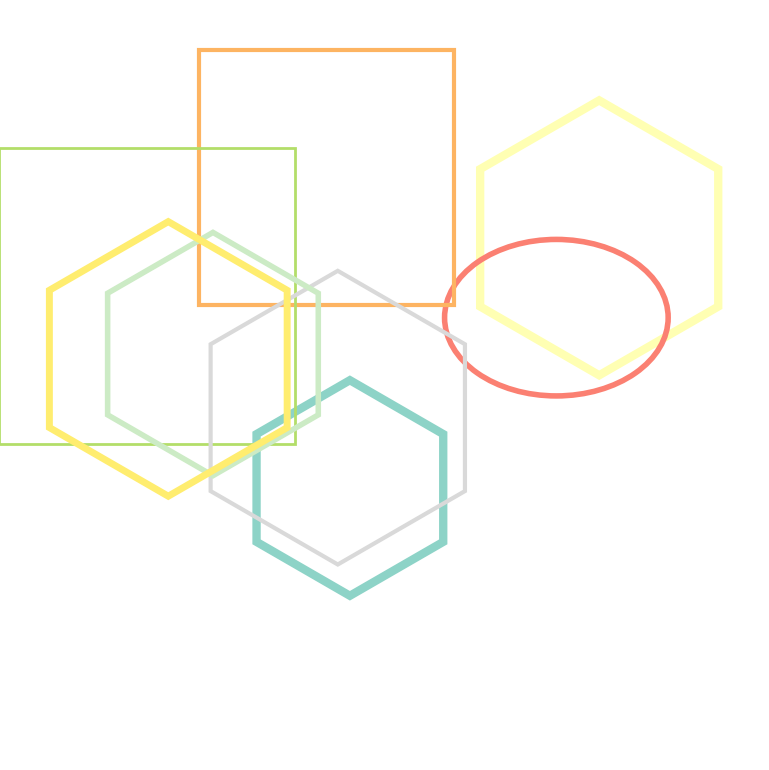[{"shape": "hexagon", "thickness": 3, "radius": 0.7, "center": [0.454, 0.366]}, {"shape": "hexagon", "thickness": 3, "radius": 0.89, "center": [0.778, 0.691]}, {"shape": "oval", "thickness": 2, "radius": 0.73, "center": [0.723, 0.587]}, {"shape": "square", "thickness": 1.5, "radius": 0.83, "center": [0.424, 0.769]}, {"shape": "square", "thickness": 1, "radius": 0.96, "center": [0.191, 0.615]}, {"shape": "hexagon", "thickness": 1.5, "radius": 0.95, "center": [0.439, 0.458]}, {"shape": "hexagon", "thickness": 2, "radius": 0.79, "center": [0.277, 0.54]}, {"shape": "hexagon", "thickness": 2.5, "radius": 0.89, "center": [0.219, 0.534]}]